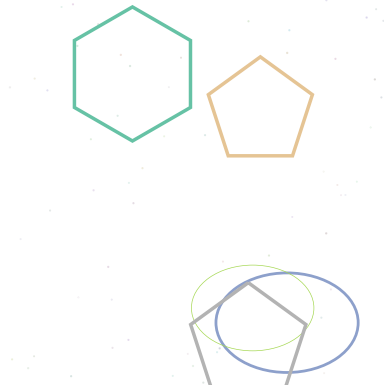[{"shape": "hexagon", "thickness": 2.5, "radius": 0.87, "center": [0.344, 0.808]}, {"shape": "oval", "thickness": 2, "radius": 0.92, "center": [0.746, 0.162]}, {"shape": "oval", "thickness": 0.5, "radius": 0.8, "center": [0.656, 0.2]}, {"shape": "pentagon", "thickness": 2.5, "radius": 0.71, "center": [0.676, 0.71]}, {"shape": "pentagon", "thickness": 2.5, "radius": 0.79, "center": [0.645, 0.108]}]